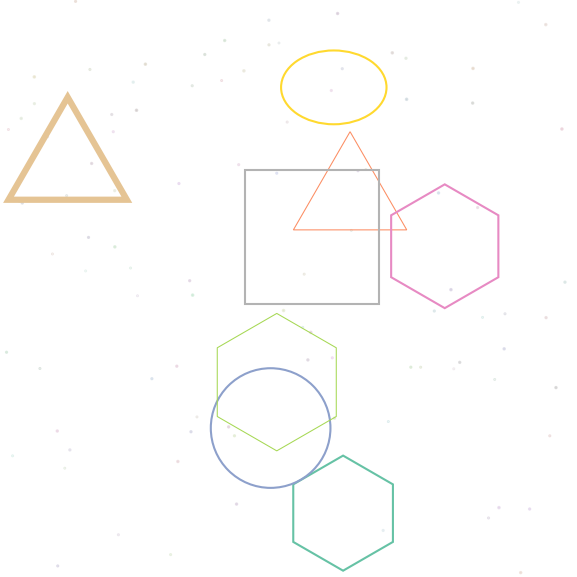[{"shape": "hexagon", "thickness": 1, "radius": 0.5, "center": [0.594, 0.111]}, {"shape": "triangle", "thickness": 0.5, "radius": 0.57, "center": [0.606, 0.658]}, {"shape": "circle", "thickness": 1, "radius": 0.52, "center": [0.469, 0.258]}, {"shape": "hexagon", "thickness": 1, "radius": 0.54, "center": [0.77, 0.573]}, {"shape": "hexagon", "thickness": 0.5, "radius": 0.59, "center": [0.479, 0.337]}, {"shape": "oval", "thickness": 1, "radius": 0.46, "center": [0.578, 0.848]}, {"shape": "triangle", "thickness": 3, "radius": 0.59, "center": [0.117, 0.712]}, {"shape": "square", "thickness": 1, "radius": 0.58, "center": [0.54, 0.589]}]